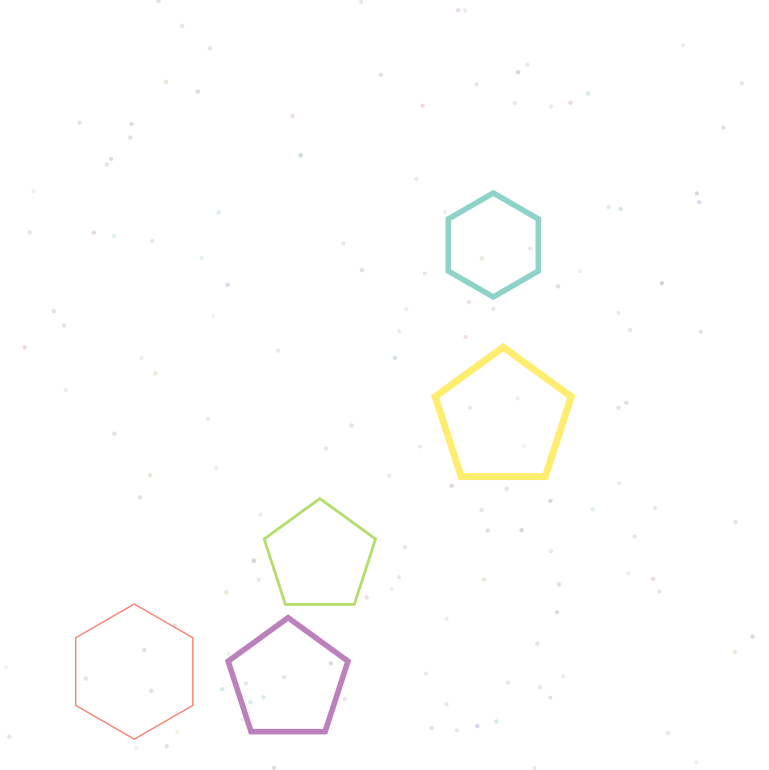[{"shape": "hexagon", "thickness": 2, "radius": 0.34, "center": [0.641, 0.682]}, {"shape": "hexagon", "thickness": 0.5, "radius": 0.44, "center": [0.174, 0.128]}, {"shape": "pentagon", "thickness": 1, "radius": 0.38, "center": [0.415, 0.276]}, {"shape": "pentagon", "thickness": 2, "radius": 0.41, "center": [0.374, 0.116]}, {"shape": "pentagon", "thickness": 2.5, "radius": 0.46, "center": [0.654, 0.456]}]